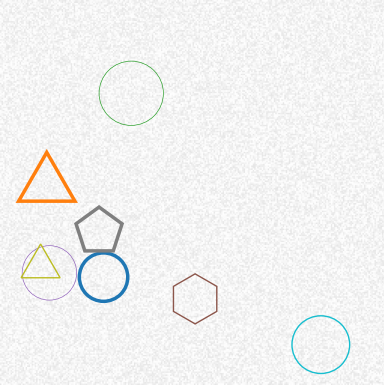[{"shape": "circle", "thickness": 2.5, "radius": 0.31, "center": [0.269, 0.28]}, {"shape": "triangle", "thickness": 2.5, "radius": 0.42, "center": [0.121, 0.52]}, {"shape": "circle", "thickness": 0.5, "radius": 0.42, "center": [0.341, 0.758]}, {"shape": "circle", "thickness": 0.5, "radius": 0.35, "center": [0.128, 0.291]}, {"shape": "hexagon", "thickness": 1, "radius": 0.32, "center": [0.507, 0.224]}, {"shape": "pentagon", "thickness": 2.5, "radius": 0.31, "center": [0.257, 0.399]}, {"shape": "triangle", "thickness": 1, "radius": 0.29, "center": [0.105, 0.308]}, {"shape": "circle", "thickness": 1, "radius": 0.37, "center": [0.833, 0.105]}]